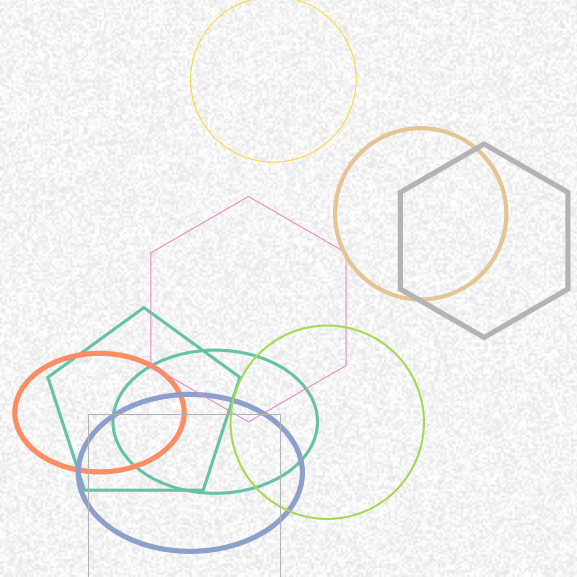[{"shape": "oval", "thickness": 1.5, "radius": 0.89, "center": [0.373, 0.269]}, {"shape": "pentagon", "thickness": 1.5, "radius": 0.87, "center": [0.249, 0.292]}, {"shape": "oval", "thickness": 2.5, "radius": 0.73, "center": [0.172, 0.285]}, {"shape": "oval", "thickness": 2.5, "radius": 0.97, "center": [0.33, 0.18]}, {"shape": "hexagon", "thickness": 0.5, "radius": 0.98, "center": [0.43, 0.464]}, {"shape": "circle", "thickness": 1, "radius": 0.84, "center": [0.567, 0.268]}, {"shape": "circle", "thickness": 0.5, "radius": 0.72, "center": [0.473, 0.862]}, {"shape": "circle", "thickness": 2, "radius": 0.74, "center": [0.728, 0.629]}, {"shape": "square", "thickness": 0.5, "radius": 0.83, "center": [0.319, 0.116]}, {"shape": "hexagon", "thickness": 2.5, "radius": 0.84, "center": [0.838, 0.582]}]